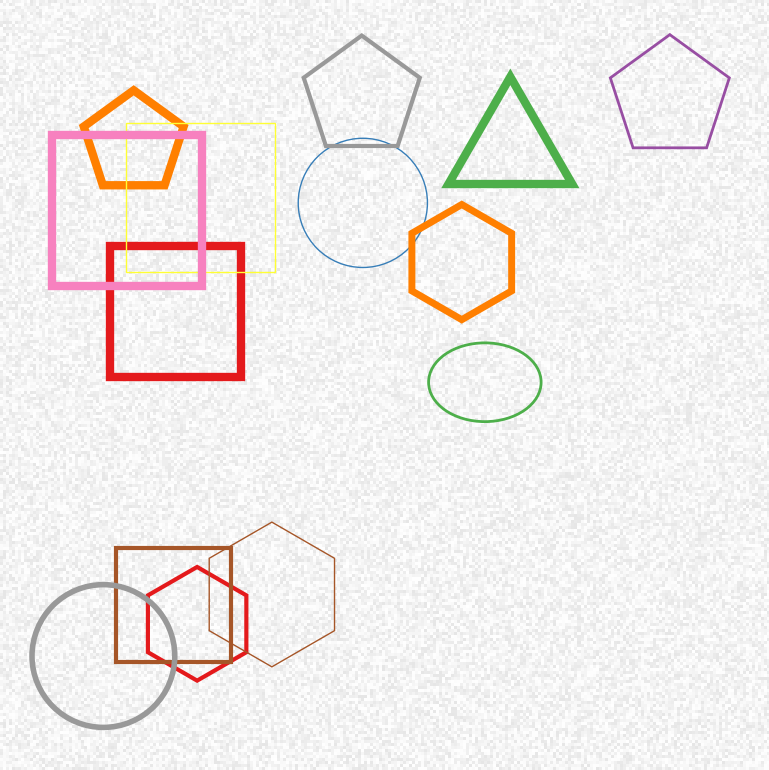[{"shape": "square", "thickness": 3, "radius": 0.43, "center": [0.228, 0.595]}, {"shape": "hexagon", "thickness": 1.5, "radius": 0.37, "center": [0.256, 0.19]}, {"shape": "circle", "thickness": 0.5, "radius": 0.42, "center": [0.471, 0.737]}, {"shape": "oval", "thickness": 1, "radius": 0.37, "center": [0.63, 0.504]}, {"shape": "triangle", "thickness": 3, "radius": 0.46, "center": [0.663, 0.807]}, {"shape": "pentagon", "thickness": 1, "radius": 0.41, "center": [0.87, 0.874]}, {"shape": "pentagon", "thickness": 3, "radius": 0.34, "center": [0.174, 0.815]}, {"shape": "hexagon", "thickness": 2.5, "radius": 0.37, "center": [0.6, 0.66]}, {"shape": "square", "thickness": 0.5, "radius": 0.48, "center": [0.26, 0.744]}, {"shape": "square", "thickness": 1.5, "radius": 0.37, "center": [0.225, 0.214]}, {"shape": "hexagon", "thickness": 0.5, "radius": 0.47, "center": [0.353, 0.228]}, {"shape": "square", "thickness": 3, "radius": 0.49, "center": [0.165, 0.726]}, {"shape": "pentagon", "thickness": 1.5, "radius": 0.4, "center": [0.47, 0.875]}, {"shape": "circle", "thickness": 2, "radius": 0.46, "center": [0.134, 0.148]}]